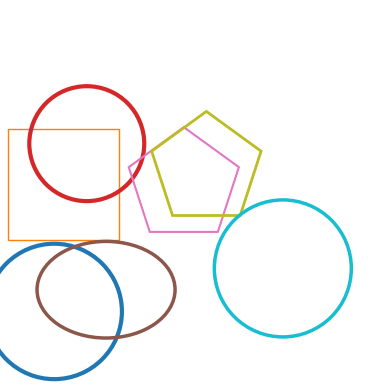[{"shape": "circle", "thickness": 3, "radius": 0.88, "center": [0.141, 0.191]}, {"shape": "square", "thickness": 1, "radius": 0.72, "center": [0.166, 0.521]}, {"shape": "circle", "thickness": 3, "radius": 0.75, "center": [0.225, 0.627]}, {"shape": "oval", "thickness": 2.5, "radius": 0.9, "center": [0.275, 0.247]}, {"shape": "pentagon", "thickness": 1.5, "radius": 0.75, "center": [0.477, 0.519]}, {"shape": "pentagon", "thickness": 2, "radius": 0.75, "center": [0.536, 0.561]}, {"shape": "circle", "thickness": 2.5, "radius": 0.89, "center": [0.735, 0.303]}]